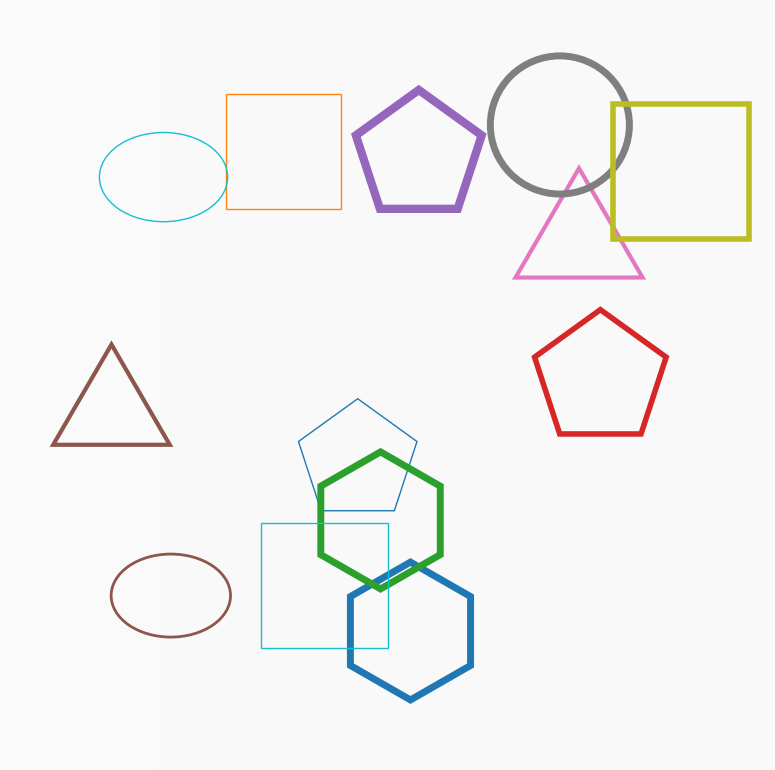[{"shape": "pentagon", "thickness": 0.5, "radius": 0.4, "center": [0.462, 0.402]}, {"shape": "hexagon", "thickness": 2.5, "radius": 0.45, "center": [0.53, 0.18]}, {"shape": "square", "thickness": 0.5, "radius": 0.37, "center": [0.366, 0.803]}, {"shape": "hexagon", "thickness": 2.5, "radius": 0.44, "center": [0.491, 0.324]}, {"shape": "pentagon", "thickness": 2, "radius": 0.45, "center": [0.775, 0.509]}, {"shape": "pentagon", "thickness": 3, "radius": 0.43, "center": [0.54, 0.798]}, {"shape": "oval", "thickness": 1, "radius": 0.39, "center": [0.22, 0.227]}, {"shape": "triangle", "thickness": 1.5, "radius": 0.43, "center": [0.144, 0.466]}, {"shape": "triangle", "thickness": 1.5, "radius": 0.47, "center": [0.747, 0.687]}, {"shape": "circle", "thickness": 2.5, "radius": 0.45, "center": [0.722, 0.838]}, {"shape": "square", "thickness": 2, "radius": 0.44, "center": [0.879, 0.777]}, {"shape": "oval", "thickness": 0.5, "radius": 0.41, "center": [0.211, 0.77]}, {"shape": "square", "thickness": 0.5, "radius": 0.41, "center": [0.419, 0.24]}]